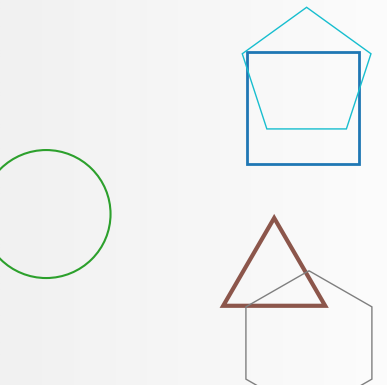[{"shape": "square", "thickness": 2, "radius": 0.73, "center": [0.782, 0.718]}, {"shape": "circle", "thickness": 1.5, "radius": 0.83, "center": [0.119, 0.444]}, {"shape": "triangle", "thickness": 3, "radius": 0.76, "center": [0.708, 0.282]}, {"shape": "hexagon", "thickness": 1, "radius": 0.94, "center": [0.797, 0.109]}, {"shape": "pentagon", "thickness": 1, "radius": 0.87, "center": [0.791, 0.806]}]